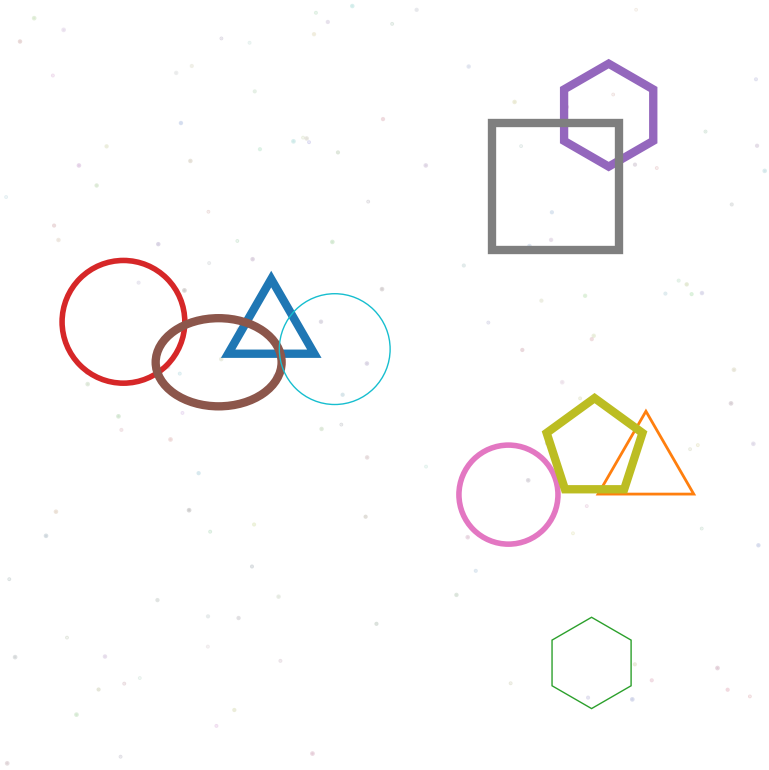[{"shape": "triangle", "thickness": 3, "radius": 0.32, "center": [0.352, 0.573]}, {"shape": "triangle", "thickness": 1, "radius": 0.36, "center": [0.839, 0.394]}, {"shape": "hexagon", "thickness": 0.5, "radius": 0.3, "center": [0.768, 0.139]}, {"shape": "circle", "thickness": 2, "radius": 0.4, "center": [0.16, 0.582]}, {"shape": "hexagon", "thickness": 3, "radius": 0.33, "center": [0.79, 0.85]}, {"shape": "oval", "thickness": 3, "radius": 0.41, "center": [0.284, 0.53]}, {"shape": "circle", "thickness": 2, "radius": 0.32, "center": [0.66, 0.358]}, {"shape": "square", "thickness": 3, "radius": 0.41, "center": [0.721, 0.758]}, {"shape": "pentagon", "thickness": 3, "radius": 0.33, "center": [0.772, 0.418]}, {"shape": "circle", "thickness": 0.5, "radius": 0.36, "center": [0.435, 0.547]}]